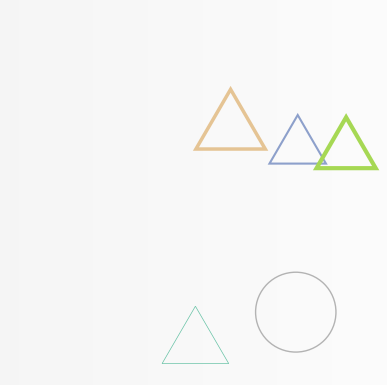[{"shape": "triangle", "thickness": 0.5, "radius": 0.5, "center": [0.504, 0.105]}, {"shape": "triangle", "thickness": 1.5, "radius": 0.42, "center": [0.768, 0.617]}, {"shape": "triangle", "thickness": 3, "radius": 0.44, "center": [0.893, 0.607]}, {"shape": "triangle", "thickness": 2.5, "radius": 0.52, "center": [0.595, 0.665]}, {"shape": "circle", "thickness": 1, "radius": 0.52, "center": [0.763, 0.189]}]